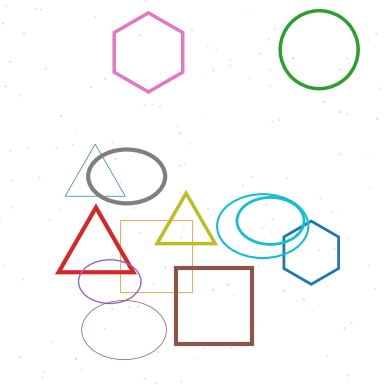[{"shape": "triangle", "thickness": 0.5, "radius": 0.45, "center": [0.247, 0.535]}, {"shape": "hexagon", "thickness": 2, "radius": 0.41, "center": [0.808, 0.344]}, {"shape": "square", "thickness": 0.5, "radius": 0.47, "center": [0.406, 0.336]}, {"shape": "circle", "thickness": 2.5, "radius": 0.51, "center": [0.829, 0.871]}, {"shape": "triangle", "thickness": 3, "radius": 0.56, "center": [0.249, 0.349]}, {"shape": "oval", "thickness": 1, "radius": 0.41, "center": [0.285, 0.269]}, {"shape": "square", "thickness": 3, "radius": 0.49, "center": [0.556, 0.205]}, {"shape": "oval", "thickness": 0.5, "radius": 0.55, "center": [0.322, 0.143]}, {"shape": "hexagon", "thickness": 2.5, "radius": 0.51, "center": [0.386, 0.864]}, {"shape": "oval", "thickness": 3, "radius": 0.5, "center": [0.329, 0.542]}, {"shape": "triangle", "thickness": 2.5, "radius": 0.44, "center": [0.483, 0.411]}, {"shape": "oval", "thickness": 2, "radius": 0.44, "center": [0.703, 0.426]}, {"shape": "oval", "thickness": 1.5, "radius": 0.59, "center": [0.682, 0.413]}]